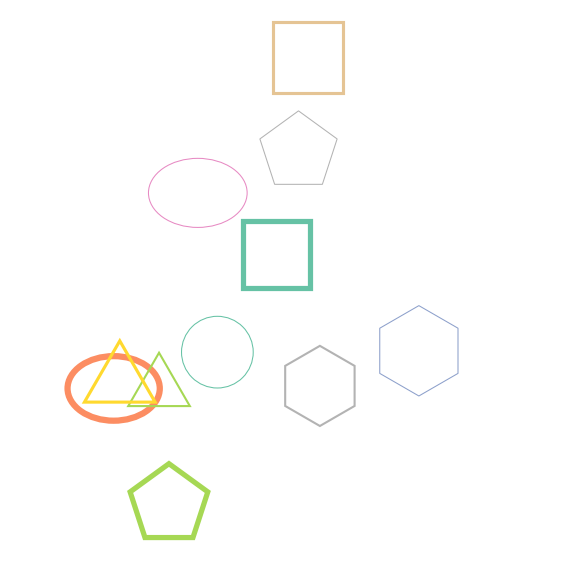[{"shape": "square", "thickness": 2.5, "radius": 0.29, "center": [0.478, 0.559]}, {"shape": "circle", "thickness": 0.5, "radius": 0.31, "center": [0.376, 0.389]}, {"shape": "oval", "thickness": 3, "radius": 0.4, "center": [0.197, 0.327]}, {"shape": "hexagon", "thickness": 0.5, "radius": 0.39, "center": [0.725, 0.392]}, {"shape": "oval", "thickness": 0.5, "radius": 0.43, "center": [0.343, 0.665]}, {"shape": "triangle", "thickness": 1, "radius": 0.31, "center": [0.275, 0.327]}, {"shape": "pentagon", "thickness": 2.5, "radius": 0.35, "center": [0.293, 0.126]}, {"shape": "triangle", "thickness": 1.5, "radius": 0.35, "center": [0.207, 0.338]}, {"shape": "square", "thickness": 1.5, "radius": 0.31, "center": [0.533, 0.899]}, {"shape": "pentagon", "thickness": 0.5, "radius": 0.35, "center": [0.517, 0.737]}, {"shape": "hexagon", "thickness": 1, "radius": 0.35, "center": [0.554, 0.331]}]